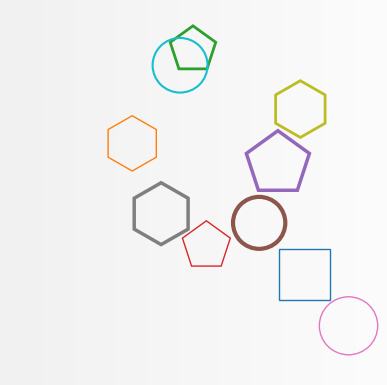[{"shape": "square", "thickness": 1, "radius": 0.33, "center": [0.787, 0.288]}, {"shape": "hexagon", "thickness": 1, "radius": 0.36, "center": [0.341, 0.628]}, {"shape": "pentagon", "thickness": 2, "radius": 0.31, "center": [0.498, 0.871]}, {"shape": "pentagon", "thickness": 1, "radius": 0.32, "center": [0.533, 0.361]}, {"shape": "pentagon", "thickness": 2.5, "radius": 0.43, "center": [0.717, 0.575]}, {"shape": "circle", "thickness": 3, "radius": 0.34, "center": [0.669, 0.421]}, {"shape": "circle", "thickness": 1, "radius": 0.38, "center": [0.899, 0.154]}, {"shape": "hexagon", "thickness": 2.5, "radius": 0.4, "center": [0.416, 0.445]}, {"shape": "hexagon", "thickness": 2, "radius": 0.37, "center": [0.775, 0.717]}, {"shape": "circle", "thickness": 1.5, "radius": 0.35, "center": [0.465, 0.83]}]